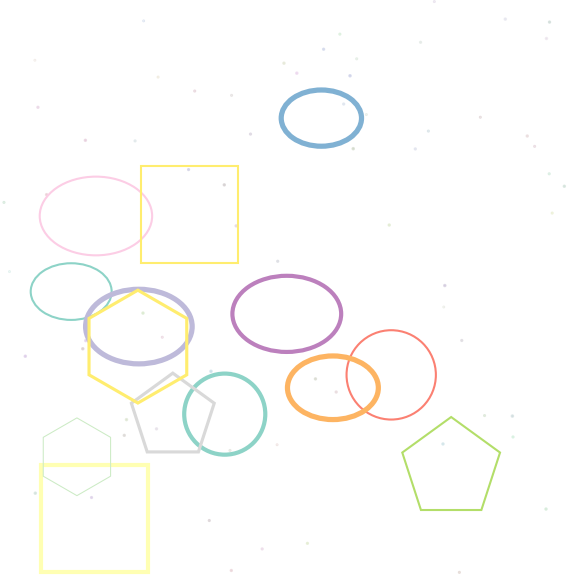[{"shape": "circle", "thickness": 2, "radius": 0.35, "center": [0.389, 0.282]}, {"shape": "oval", "thickness": 1, "radius": 0.35, "center": [0.123, 0.494]}, {"shape": "square", "thickness": 2, "radius": 0.46, "center": [0.164, 0.102]}, {"shape": "oval", "thickness": 2.5, "radius": 0.46, "center": [0.24, 0.434]}, {"shape": "circle", "thickness": 1, "radius": 0.39, "center": [0.677, 0.35]}, {"shape": "oval", "thickness": 2.5, "radius": 0.35, "center": [0.556, 0.795]}, {"shape": "oval", "thickness": 2.5, "radius": 0.39, "center": [0.576, 0.328]}, {"shape": "pentagon", "thickness": 1, "radius": 0.45, "center": [0.781, 0.188]}, {"shape": "oval", "thickness": 1, "radius": 0.49, "center": [0.166, 0.625]}, {"shape": "pentagon", "thickness": 1.5, "radius": 0.38, "center": [0.299, 0.278]}, {"shape": "oval", "thickness": 2, "radius": 0.47, "center": [0.497, 0.456]}, {"shape": "hexagon", "thickness": 0.5, "radius": 0.34, "center": [0.133, 0.208]}, {"shape": "hexagon", "thickness": 1.5, "radius": 0.49, "center": [0.239, 0.399]}, {"shape": "square", "thickness": 1, "radius": 0.42, "center": [0.328, 0.628]}]